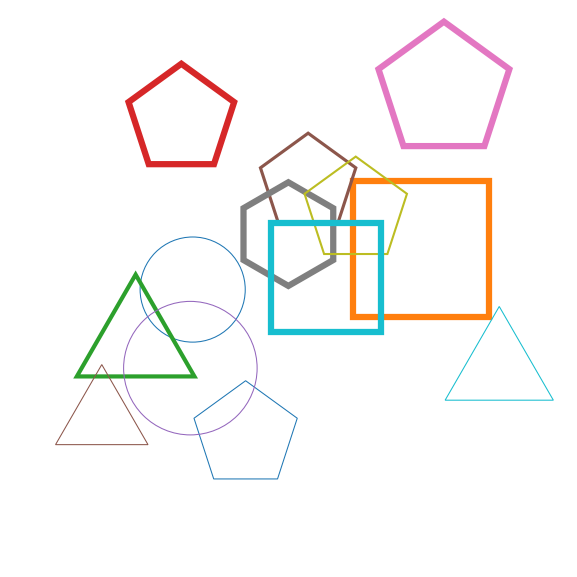[{"shape": "circle", "thickness": 0.5, "radius": 0.46, "center": [0.334, 0.498]}, {"shape": "pentagon", "thickness": 0.5, "radius": 0.47, "center": [0.425, 0.246]}, {"shape": "square", "thickness": 3, "radius": 0.59, "center": [0.729, 0.568]}, {"shape": "triangle", "thickness": 2, "radius": 0.59, "center": [0.235, 0.406]}, {"shape": "pentagon", "thickness": 3, "radius": 0.48, "center": [0.314, 0.793]}, {"shape": "circle", "thickness": 0.5, "radius": 0.58, "center": [0.33, 0.362]}, {"shape": "triangle", "thickness": 0.5, "radius": 0.46, "center": [0.176, 0.275]}, {"shape": "pentagon", "thickness": 1.5, "radius": 0.43, "center": [0.534, 0.682]}, {"shape": "pentagon", "thickness": 3, "radius": 0.6, "center": [0.769, 0.843]}, {"shape": "hexagon", "thickness": 3, "radius": 0.45, "center": [0.499, 0.594]}, {"shape": "pentagon", "thickness": 1, "radius": 0.47, "center": [0.616, 0.635]}, {"shape": "triangle", "thickness": 0.5, "radius": 0.54, "center": [0.864, 0.36]}, {"shape": "square", "thickness": 3, "radius": 0.47, "center": [0.565, 0.518]}]